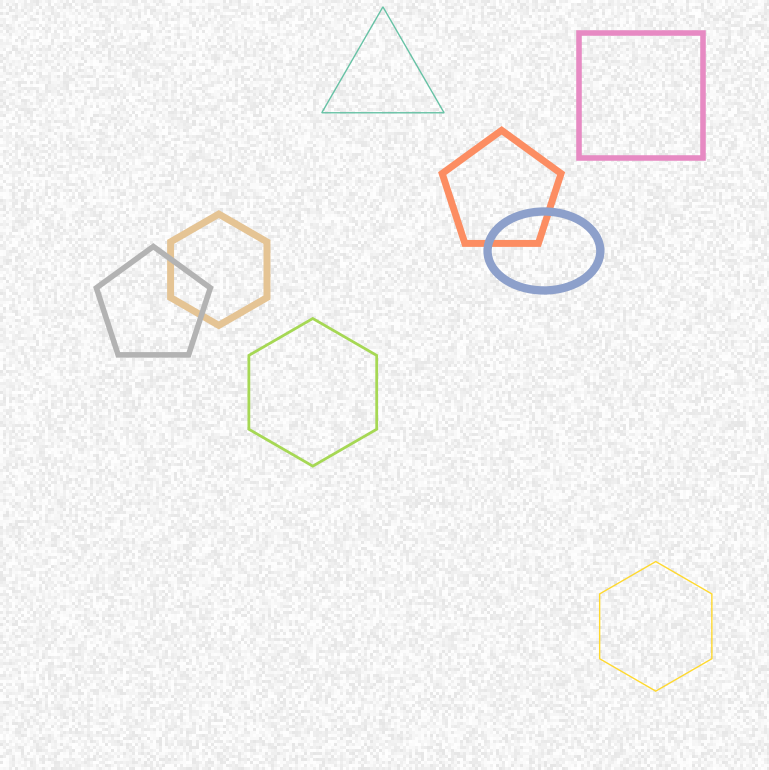[{"shape": "triangle", "thickness": 0.5, "radius": 0.46, "center": [0.497, 0.899]}, {"shape": "pentagon", "thickness": 2.5, "radius": 0.41, "center": [0.651, 0.75]}, {"shape": "oval", "thickness": 3, "radius": 0.37, "center": [0.706, 0.674]}, {"shape": "square", "thickness": 2, "radius": 0.41, "center": [0.833, 0.876]}, {"shape": "hexagon", "thickness": 1, "radius": 0.48, "center": [0.406, 0.49]}, {"shape": "hexagon", "thickness": 0.5, "radius": 0.42, "center": [0.852, 0.187]}, {"shape": "hexagon", "thickness": 2.5, "radius": 0.36, "center": [0.284, 0.65]}, {"shape": "pentagon", "thickness": 2, "radius": 0.39, "center": [0.199, 0.602]}]